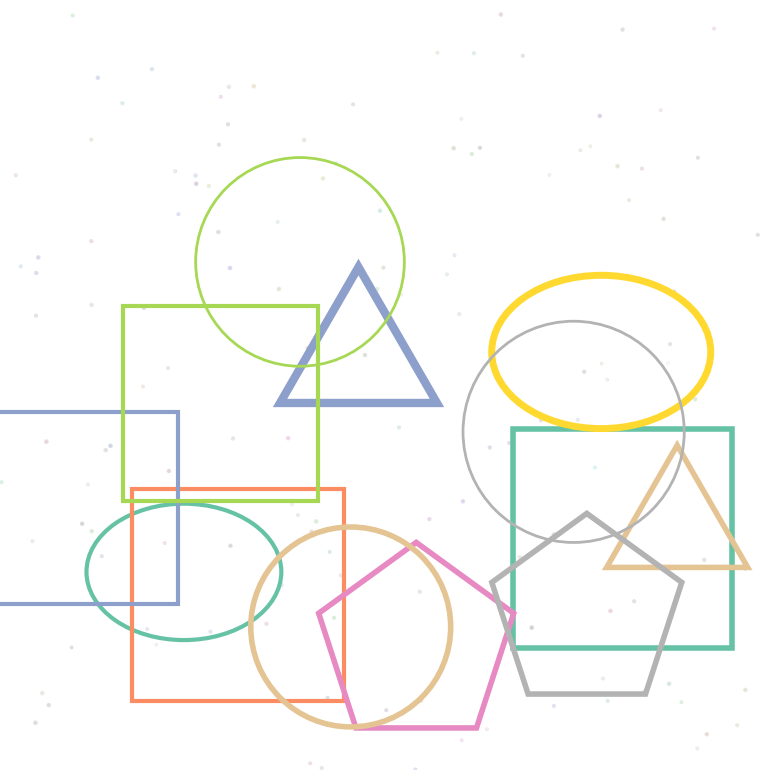[{"shape": "square", "thickness": 2, "radius": 0.71, "center": [0.809, 0.301]}, {"shape": "oval", "thickness": 1.5, "radius": 0.63, "center": [0.239, 0.257]}, {"shape": "square", "thickness": 1.5, "radius": 0.69, "center": [0.309, 0.227]}, {"shape": "square", "thickness": 1.5, "radius": 0.62, "center": [0.107, 0.341]}, {"shape": "triangle", "thickness": 3, "radius": 0.59, "center": [0.466, 0.535]}, {"shape": "pentagon", "thickness": 2, "radius": 0.67, "center": [0.541, 0.162]}, {"shape": "square", "thickness": 1.5, "radius": 0.63, "center": [0.286, 0.476]}, {"shape": "circle", "thickness": 1, "radius": 0.68, "center": [0.39, 0.66]}, {"shape": "oval", "thickness": 2.5, "radius": 0.71, "center": [0.781, 0.543]}, {"shape": "circle", "thickness": 2, "radius": 0.65, "center": [0.455, 0.186]}, {"shape": "triangle", "thickness": 2, "radius": 0.53, "center": [0.879, 0.316]}, {"shape": "pentagon", "thickness": 2, "radius": 0.65, "center": [0.762, 0.204]}, {"shape": "circle", "thickness": 1, "radius": 0.72, "center": [0.745, 0.439]}]